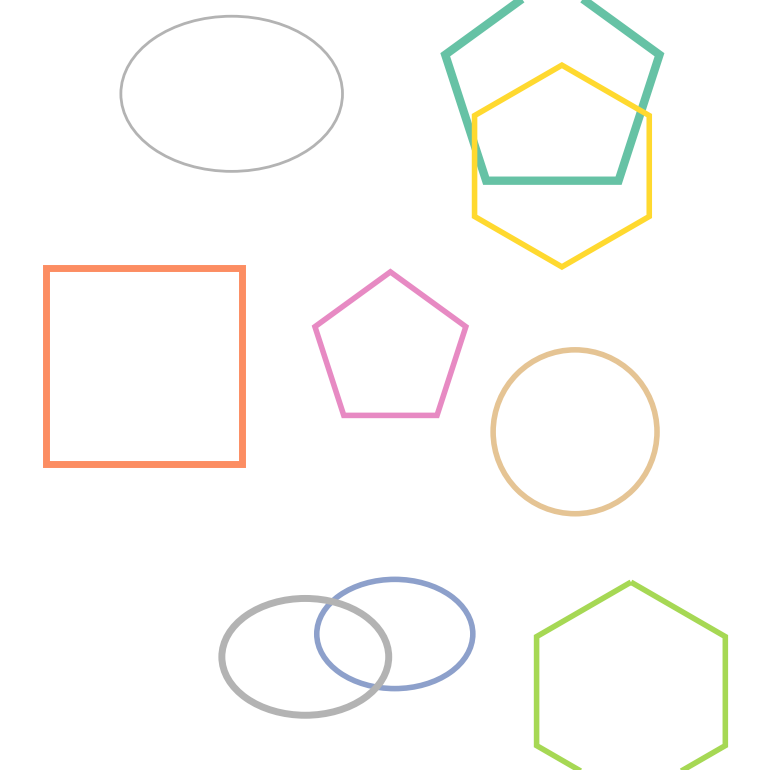[{"shape": "pentagon", "thickness": 3, "radius": 0.73, "center": [0.717, 0.884]}, {"shape": "square", "thickness": 2.5, "radius": 0.64, "center": [0.187, 0.524]}, {"shape": "oval", "thickness": 2, "radius": 0.51, "center": [0.513, 0.177]}, {"shape": "pentagon", "thickness": 2, "radius": 0.52, "center": [0.507, 0.544]}, {"shape": "hexagon", "thickness": 2, "radius": 0.71, "center": [0.819, 0.102]}, {"shape": "hexagon", "thickness": 2, "radius": 0.65, "center": [0.73, 0.784]}, {"shape": "circle", "thickness": 2, "radius": 0.53, "center": [0.747, 0.439]}, {"shape": "oval", "thickness": 1, "radius": 0.72, "center": [0.301, 0.878]}, {"shape": "oval", "thickness": 2.5, "radius": 0.54, "center": [0.396, 0.147]}]